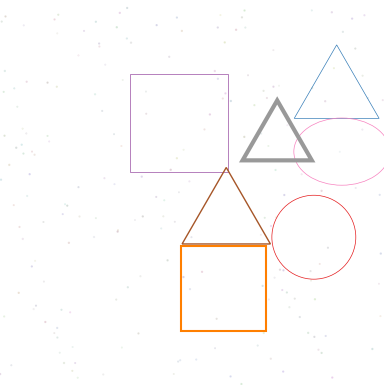[{"shape": "circle", "thickness": 0.5, "radius": 0.54, "center": [0.815, 0.384]}, {"shape": "triangle", "thickness": 0.5, "radius": 0.64, "center": [0.874, 0.756]}, {"shape": "square", "thickness": 0.5, "radius": 0.63, "center": [0.465, 0.681]}, {"shape": "square", "thickness": 1.5, "radius": 0.55, "center": [0.58, 0.25]}, {"shape": "triangle", "thickness": 1, "radius": 0.66, "center": [0.588, 0.433]}, {"shape": "oval", "thickness": 0.5, "radius": 0.62, "center": [0.888, 0.606]}, {"shape": "triangle", "thickness": 3, "radius": 0.52, "center": [0.72, 0.635]}]